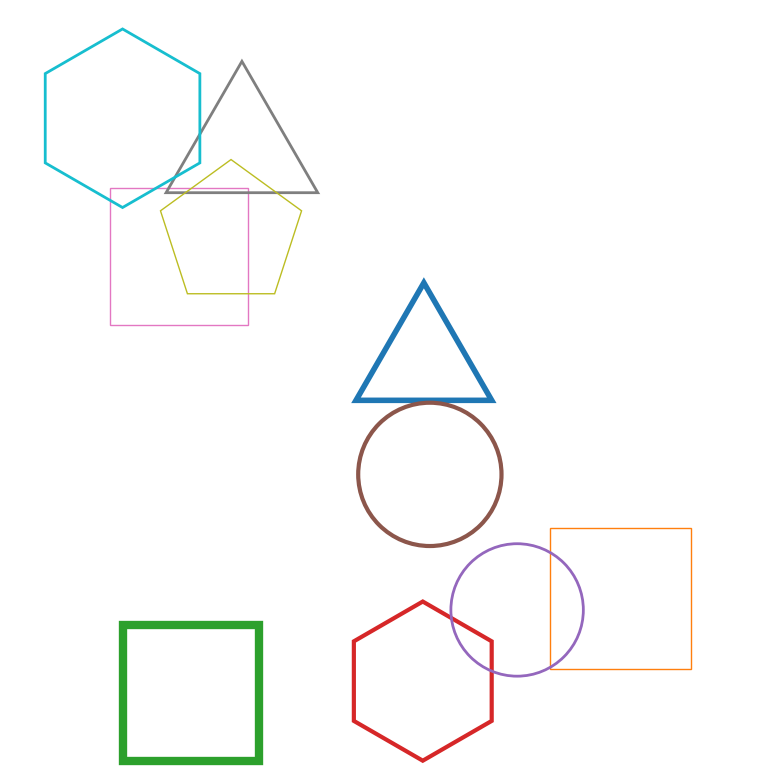[{"shape": "triangle", "thickness": 2, "radius": 0.51, "center": [0.55, 0.531]}, {"shape": "square", "thickness": 0.5, "radius": 0.46, "center": [0.806, 0.223]}, {"shape": "square", "thickness": 3, "radius": 0.44, "center": [0.248, 0.1]}, {"shape": "hexagon", "thickness": 1.5, "radius": 0.52, "center": [0.549, 0.115]}, {"shape": "circle", "thickness": 1, "radius": 0.43, "center": [0.672, 0.208]}, {"shape": "circle", "thickness": 1.5, "radius": 0.47, "center": [0.558, 0.384]}, {"shape": "square", "thickness": 0.5, "radius": 0.45, "center": [0.232, 0.667]}, {"shape": "triangle", "thickness": 1, "radius": 0.57, "center": [0.314, 0.807]}, {"shape": "pentagon", "thickness": 0.5, "radius": 0.48, "center": [0.3, 0.696]}, {"shape": "hexagon", "thickness": 1, "radius": 0.58, "center": [0.159, 0.846]}]